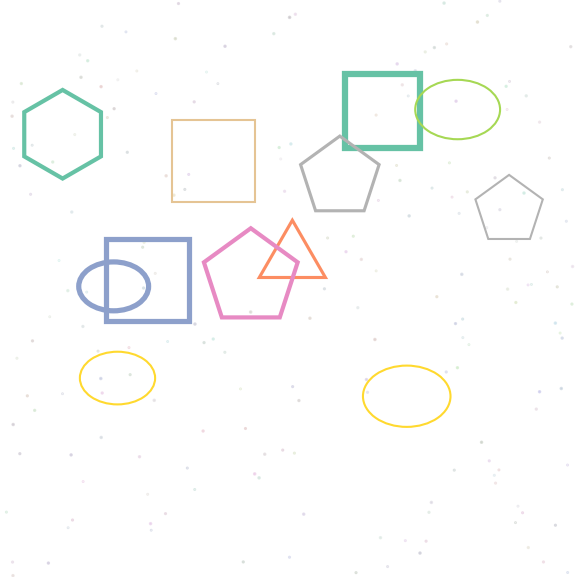[{"shape": "hexagon", "thickness": 2, "radius": 0.38, "center": [0.108, 0.767]}, {"shape": "square", "thickness": 3, "radius": 0.32, "center": [0.662, 0.807]}, {"shape": "triangle", "thickness": 1.5, "radius": 0.33, "center": [0.506, 0.552]}, {"shape": "oval", "thickness": 2.5, "radius": 0.3, "center": [0.197, 0.503]}, {"shape": "square", "thickness": 2.5, "radius": 0.36, "center": [0.256, 0.514]}, {"shape": "pentagon", "thickness": 2, "radius": 0.43, "center": [0.434, 0.519]}, {"shape": "oval", "thickness": 1, "radius": 0.37, "center": [0.792, 0.809]}, {"shape": "oval", "thickness": 1, "radius": 0.38, "center": [0.704, 0.313]}, {"shape": "oval", "thickness": 1, "radius": 0.33, "center": [0.203, 0.344]}, {"shape": "square", "thickness": 1, "radius": 0.36, "center": [0.369, 0.72]}, {"shape": "pentagon", "thickness": 1.5, "radius": 0.36, "center": [0.588, 0.692]}, {"shape": "pentagon", "thickness": 1, "radius": 0.31, "center": [0.882, 0.635]}]